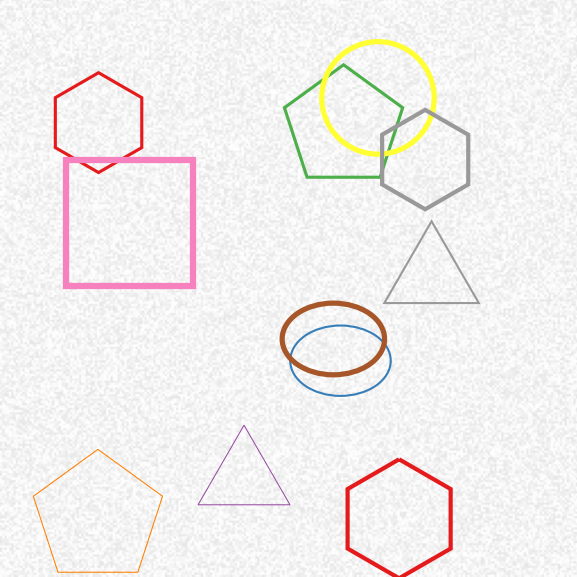[{"shape": "hexagon", "thickness": 1.5, "radius": 0.43, "center": [0.171, 0.787]}, {"shape": "hexagon", "thickness": 2, "radius": 0.52, "center": [0.691, 0.101]}, {"shape": "oval", "thickness": 1, "radius": 0.44, "center": [0.59, 0.375]}, {"shape": "pentagon", "thickness": 1.5, "radius": 0.54, "center": [0.595, 0.779]}, {"shape": "triangle", "thickness": 0.5, "radius": 0.46, "center": [0.423, 0.171]}, {"shape": "pentagon", "thickness": 0.5, "radius": 0.59, "center": [0.17, 0.103]}, {"shape": "circle", "thickness": 2.5, "radius": 0.49, "center": [0.655, 0.83]}, {"shape": "oval", "thickness": 2.5, "radius": 0.44, "center": [0.577, 0.412]}, {"shape": "square", "thickness": 3, "radius": 0.55, "center": [0.224, 0.613]}, {"shape": "hexagon", "thickness": 2, "radius": 0.43, "center": [0.736, 0.723]}, {"shape": "triangle", "thickness": 1, "radius": 0.47, "center": [0.747, 0.522]}]